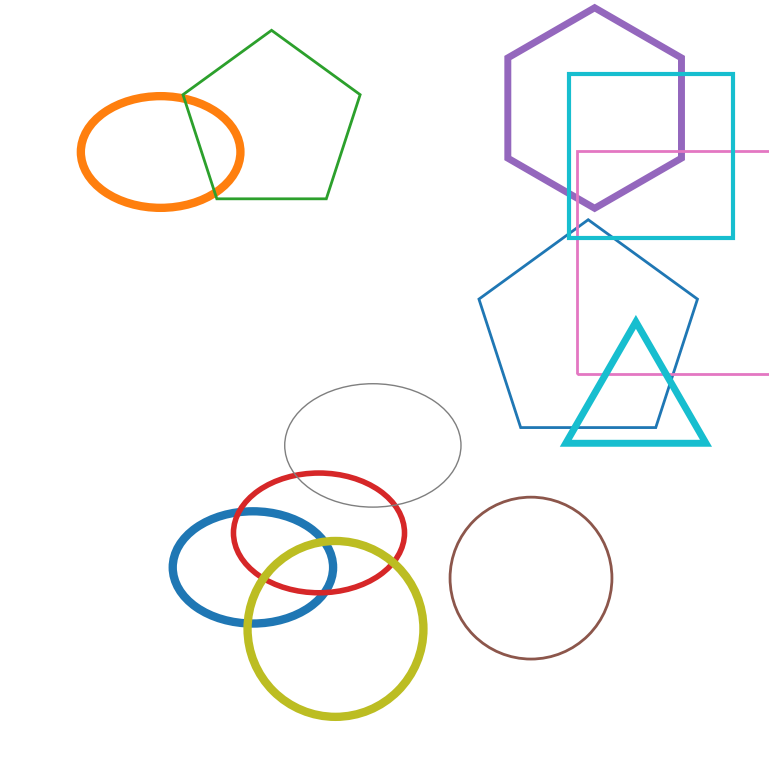[{"shape": "oval", "thickness": 3, "radius": 0.52, "center": [0.328, 0.263]}, {"shape": "pentagon", "thickness": 1, "radius": 0.75, "center": [0.764, 0.565]}, {"shape": "oval", "thickness": 3, "radius": 0.52, "center": [0.209, 0.803]}, {"shape": "pentagon", "thickness": 1, "radius": 0.6, "center": [0.353, 0.84]}, {"shape": "oval", "thickness": 2, "radius": 0.56, "center": [0.414, 0.308]}, {"shape": "hexagon", "thickness": 2.5, "radius": 0.65, "center": [0.772, 0.86]}, {"shape": "circle", "thickness": 1, "radius": 0.53, "center": [0.69, 0.249]}, {"shape": "square", "thickness": 1, "radius": 0.72, "center": [0.894, 0.659]}, {"shape": "oval", "thickness": 0.5, "radius": 0.57, "center": [0.484, 0.422]}, {"shape": "circle", "thickness": 3, "radius": 0.57, "center": [0.436, 0.183]}, {"shape": "triangle", "thickness": 2.5, "radius": 0.53, "center": [0.826, 0.477]}, {"shape": "square", "thickness": 1.5, "radius": 0.53, "center": [0.846, 0.798]}]